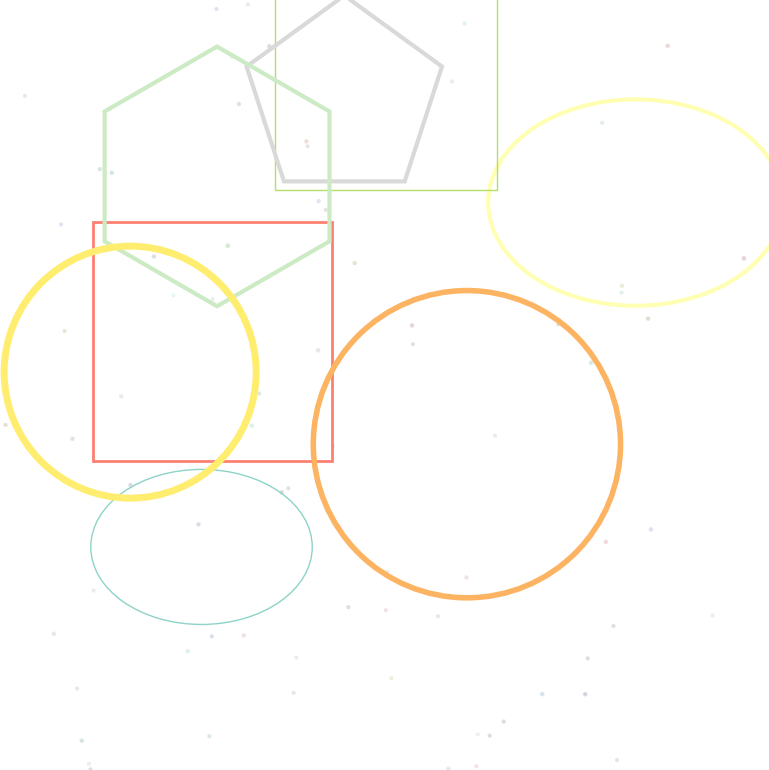[{"shape": "oval", "thickness": 0.5, "radius": 0.72, "center": [0.262, 0.29]}, {"shape": "oval", "thickness": 1.5, "radius": 0.96, "center": [0.825, 0.737]}, {"shape": "square", "thickness": 1, "radius": 0.78, "center": [0.277, 0.556]}, {"shape": "circle", "thickness": 2, "radius": 1.0, "center": [0.606, 0.423]}, {"shape": "square", "thickness": 0.5, "radius": 0.72, "center": [0.501, 0.897]}, {"shape": "pentagon", "thickness": 1.5, "radius": 0.67, "center": [0.447, 0.872]}, {"shape": "hexagon", "thickness": 1.5, "radius": 0.84, "center": [0.282, 0.771]}, {"shape": "circle", "thickness": 2.5, "radius": 0.82, "center": [0.169, 0.517]}]